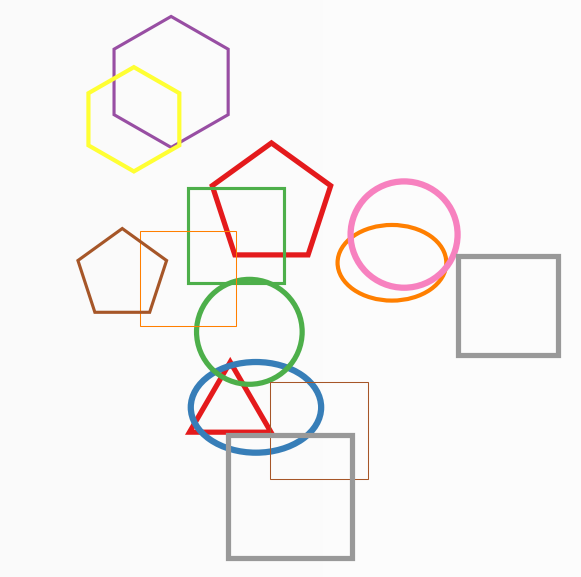[{"shape": "pentagon", "thickness": 2.5, "radius": 0.54, "center": [0.467, 0.644]}, {"shape": "triangle", "thickness": 2.5, "radius": 0.4, "center": [0.396, 0.291]}, {"shape": "oval", "thickness": 3, "radius": 0.56, "center": [0.44, 0.294]}, {"shape": "circle", "thickness": 2.5, "radius": 0.45, "center": [0.429, 0.425]}, {"shape": "square", "thickness": 1.5, "radius": 0.41, "center": [0.406, 0.592]}, {"shape": "hexagon", "thickness": 1.5, "radius": 0.57, "center": [0.294, 0.857]}, {"shape": "square", "thickness": 0.5, "radius": 0.41, "center": [0.323, 0.517]}, {"shape": "oval", "thickness": 2, "radius": 0.47, "center": [0.674, 0.544]}, {"shape": "hexagon", "thickness": 2, "radius": 0.45, "center": [0.23, 0.793]}, {"shape": "pentagon", "thickness": 1.5, "radius": 0.4, "center": [0.21, 0.523]}, {"shape": "square", "thickness": 0.5, "radius": 0.42, "center": [0.549, 0.254]}, {"shape": "circle", "thickness": 3, "radius": 0.46, "center": [0.695, 0.593]}, {"shape": "square", "thickness": 2.5, "radius": 0.43, "center": [0.874, 0.47]}, {"shape": "square", "thickness": 2.5, "radius": 0.53, "center": [0.498, 0.139]}]